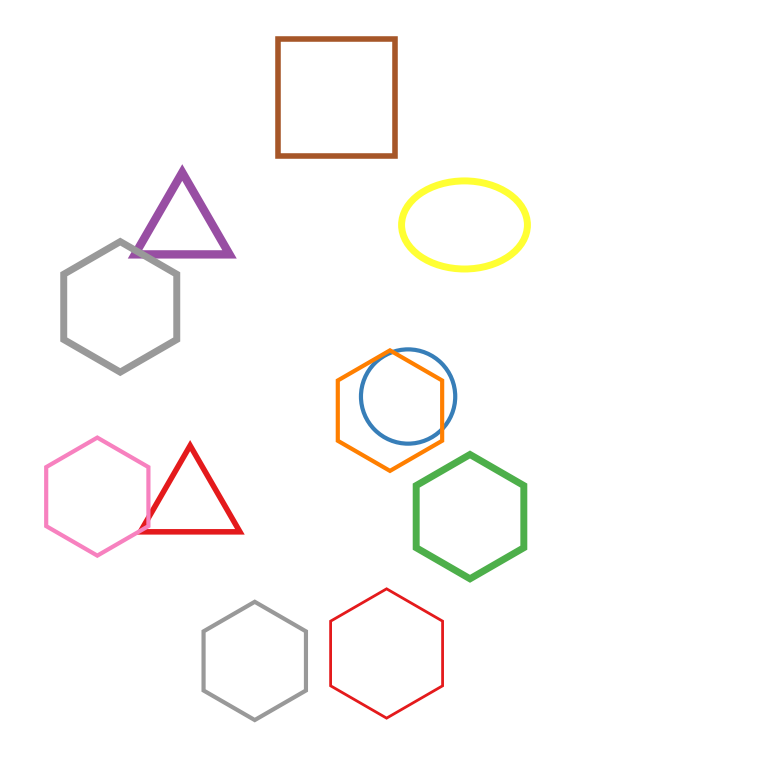[{"shape": "hexagon", "thickness": 1, "radius": 0.42, "center": [0.502, 0.151]}, {"shape": "triangle", "thickness": 2, "radius": 0.37, "center": [0.247, 0.347]}, {"shape": "circle", "thickness": 1.5, "radius": 0.31, "center": [0.53, 0.485]}, {"shape": "hexagon", "thickness": 2.5, "radius": 0.4, "center": [0.61, 0.329]}, {"shape": "triangle", "thickness": 3, "radius": 0.35, "center": [0.237, 0.705]}, {"shape": "hexagon", "thickness": 1.5, "radius": 0.39, "center": [0.506, 0.467]}, {"shape": "oval", "thickness": 2.5, "radius": 0.41, "center": [0.603, 0.708]}, {"shape": "square", "thickness": 2, "radius": 0.38, "center": [0.437, 0.873]}, {"shape": "hexagon", "thickness": 1.5, "radius": 0.38, "center": [0.126, 0.355]}, {"shape": "hexagon", "thickness": 1.5, "radius": 0.38, "center": [0.331, 0.142]}, {"shape": "hexagon", "thickness": 2.5, "radius": 0.42, "center": [0.156, 0.601]}]